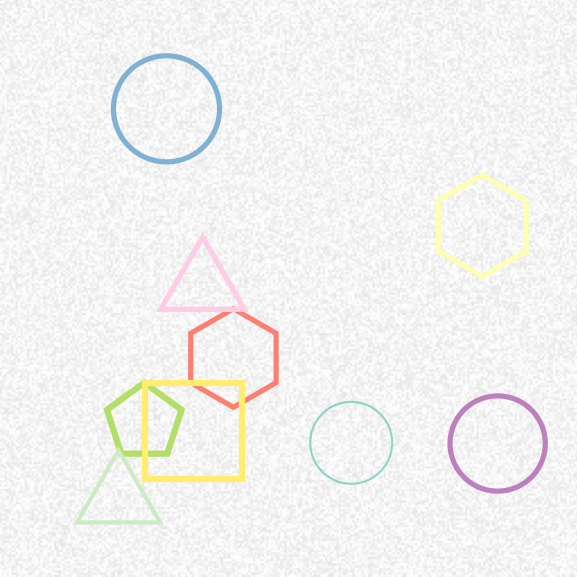[{"shape": "circle", "thickness": 1, "radius": 0.35, "center": [0.608, 0.232]}, {"shape": "hexagon", "thickness": 2.5, "radius": 0.44, "center": [0.835, 0.608]}, {"shape": "hexagon", "thickness": 2.5, "radius": 0.43, "center": [0.404, 0.379]}, {"shape": "circle", "thickness": 2.5, "radius": 0.46, "center": [0.288, 0.811]}, {"shape": "pentagon", "thickness": 3, "radius": 0.34, "center": [0.25, 0.268]}, {"shape": "triangle", "thickness": 2.5, "radius": 0.42, "center": [0.351, 0.505]}, {"shape": "circle", "thickness": 2.5, "radius": 0.41, "center": [0.862, 0.231]}, {"shape": "triangle", "thickness": 2, "radius": 0.42, "center": [0.205, 0.136]}, {"shape": "square", "thickness": 3, "radius": 0.42, "center": [0.336, 0.253]}]